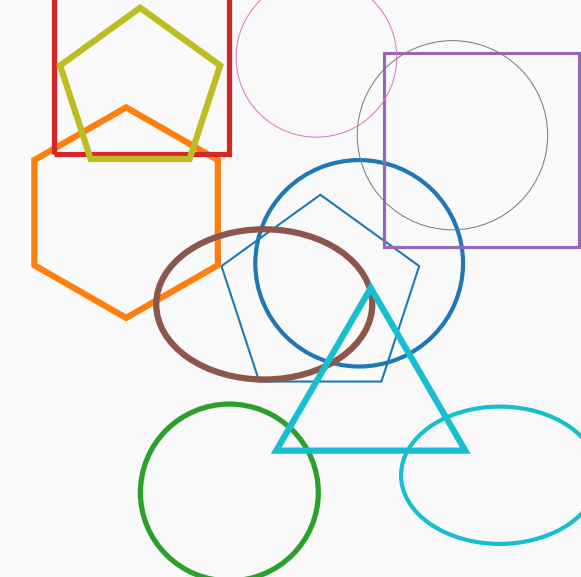[{"shape": "circle", "thickness": 2, "radius": 0.89, "center": [0.618, 0.543]}, {"shape": "pentagon", "thickness": 1, "radius": 0.89, "center": [0.551, 0.483]}, {"shape": "hexagon", "thickness": 3, "radius": 0.91, "center": [0.217, 0.631]}, {"shape": "circle", "thickness": 2.5, "radius": 0.77, "center": [0.395, 0.146]}, {"shape": "square", "thickness": 2.5, "radius": 0.75, "center": [0.243, 0.882]}, {"shape": "square", "thickness": 1.5, "radius": 0.84, "center": [0.829, 0.739]}, {"shape": "oval", "thickness": 3, "radius": 0.93, "center": [0.455, 0.472]}, {"shape": "circle", "thickness": 0.5, "radius": 0.69, "center": [0.544, 0.9]}, {"shape": "circle", "thickness": 0.5, "radius": 0.82, "center": [0.778, 0.765]}, {"shape": "pentagon", "thickness": 3, "radius": 0.72, "center": [0.241, 0.841]}, {"shape": "triangle", "thickness": 3, "radius": 0.94, "center": [0.638, 0.313]}, {"shape": "oval", "thickness": 2, "radius": 0.85, "center": [0.86, 0.176]}]